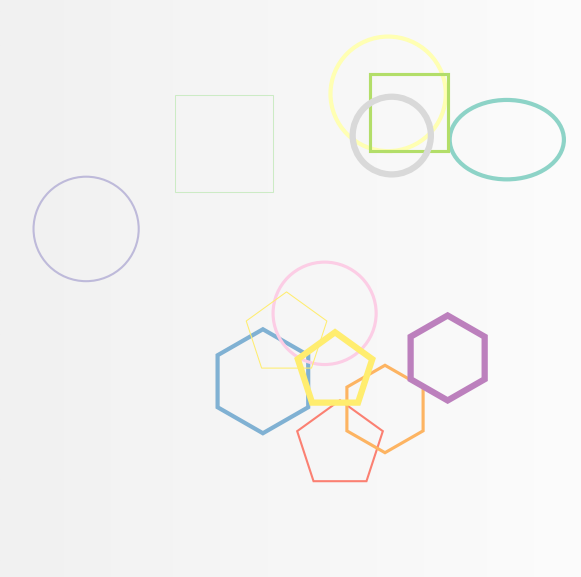[{"shape": "oval", "thickness": 2, "radius": 0.49, "center": [0.872, 0.757]}, {"shape": "circle", "thickness": 2, "radius": 0.5, "center": [0.668, 0.837]}, {"shape": "circle", "thickness": 1, "radius": 0.45, "center": [0.148, 0.603]}, {"shape": "pentagon", "thickness": 1, "radius": 0.39, "center": [0.585, 0.229]}, {"shape": "hexagon", "thickness": 2, "radius": 0.45, "center": [0.452, 0.339]}, {"shape": "hexagon", "thickness": 1.5, "radius": 0.38, "center": [0.662, 0.291]}, {"shape": "square", "thickness": 1.5, "radius": 0.33, "center": [0.703, 0.805]}, {"shape": "circle", "thickness": 1.5, "radius": 0.44, "center": [0.558, 0.457]}, {"shape": "circle", "thickness": 3, "radius": 0.34, "center": [0.674, 0.764]}, {"shape": "hexagon", "thickness": 3, "radius": 0.37, "center": [0.77, 0.379]}, {"shape": "square", "thickness": 0.5, "radius": 0.42, "center": [0.385, 0.75]}, {"shape": "pentagon", "thickness": 3, "radius": 0.34, "center": [0.576, 0.356]}, {"shape": "pentagon", "thickness": 0.5, "radius": 0.36, "center": [0.493, 0.421]}]